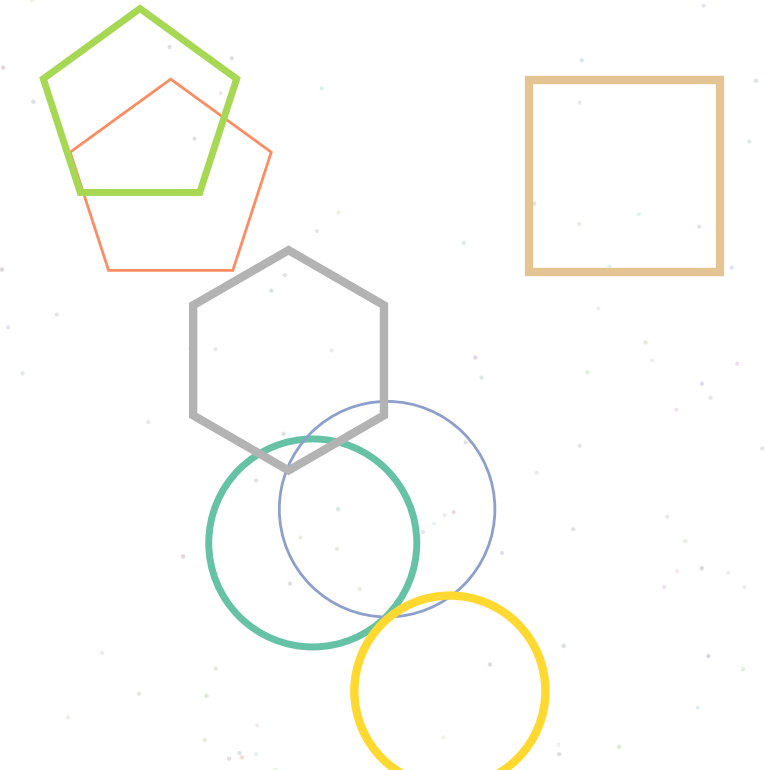[{"shape": "circle", "thickness": 2.5, "radius": 0.68, "center": [0.406, 0.295]}, {"shape": "pentagon", "thickness": 1, "radius": 0.69, "center": [0.222, 0.76]}, {"shape": "circle", "thickness": 1, "radius": 0.7, "center": [0.503, 0.339]}, {"shape": "pentagon", "thickness": 2.5, "radius": 0.66, "center": [0.182, 0.857]}, {"shape": "circle", "thickness": 3, "radius": 0.62, "center": [0.584, 0.102]}, {"shape": "square", "thickness": 3, "radius": 0.62, "center": [0.811, 0.771]}, {"shape": "hexagon", "thickness": 3, "radius": 0.72, "center": [0.375, 0.532]}]